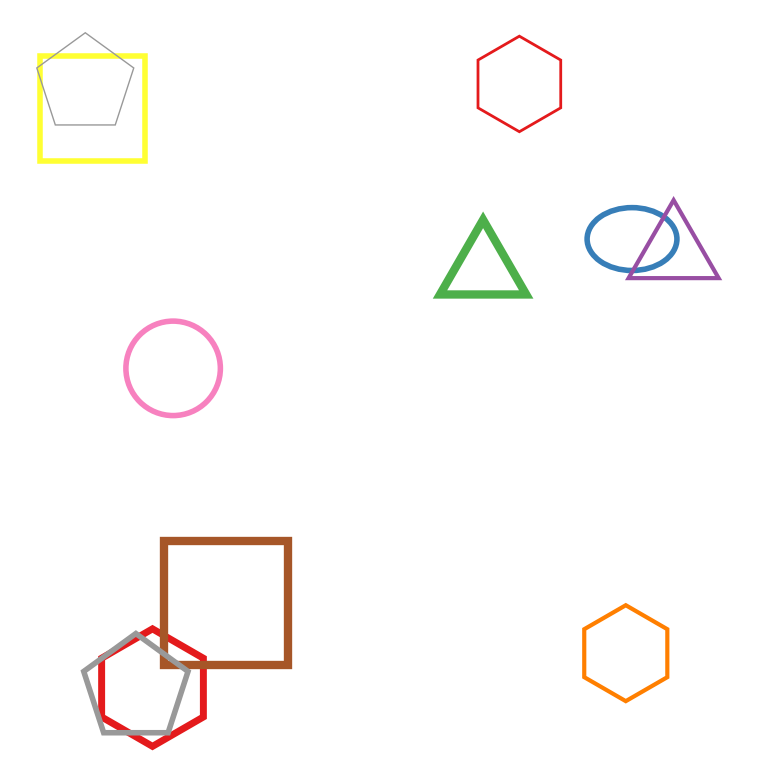[{"shape": "hexagon", "thickness": 2.5, "radius": 0.38, "center": [0.198, 0.107]}, {"shape": "hexagon", "thickness": 1, "radius": 0.31, "center": [0.675, 0.891]}, {"shape": "oval", "thickness": 2, "radius": 0.29, "center": [0.821, 0.69]}, {"shape": "triangle", "thickness": 3, "radius": 0.32, "center": [0.627, 0.65]}, {"shape": "triangle", "thickness": 1.5, "radius": 0.34, "center": [0.875, 0.673]}, {"shape": "hexagon", "thickness": 1.5, "radius": 0.31, "center": [0.813, 0.152]}, {"shape": "square", "thickness": 2, "radius": 0.34, "center": [0.12, 0.859]}, {"shape": "square", "thickness": 3, "radius": 0.4, "center": [0.294, 0.217]}, {"shape": "circle", "thickness": 2, "radius": 0.31, "center": [0.225, 0.522]}, {"shape": "pentagon", "thickness": 0.5, "radius": 0.33, "center": [0.111, 0.891]}, {"shape": "pentagon", "thickness": 2, "radius": 0.36, "center": [0.176, 0.106]}]